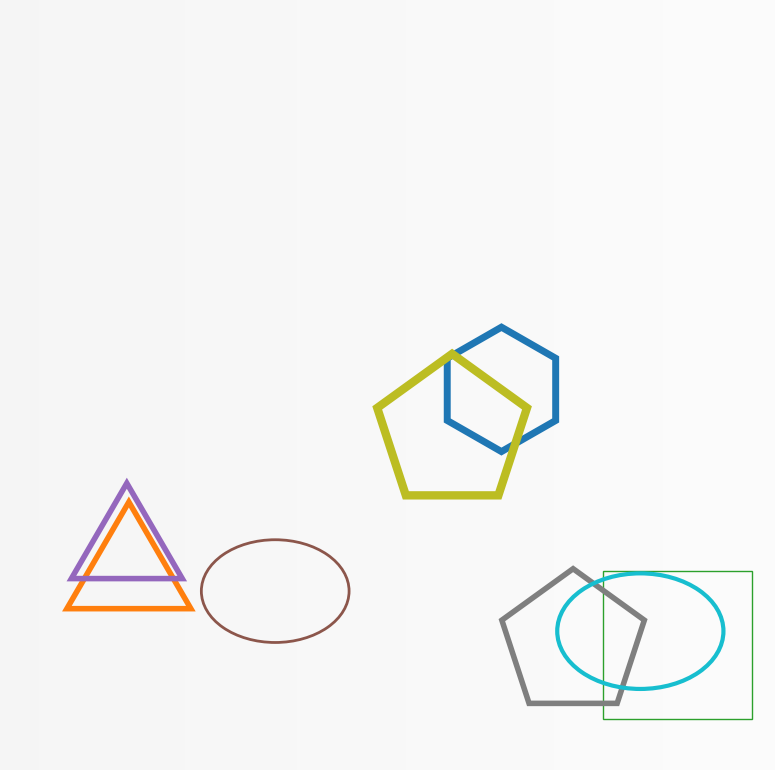[{"shape": "hexagon", "thickness": 2.5, "radius": 0.4, "center": [0.647, 0.494]}, {"shape": "triangle", "thickness": 2, "radius": 0.46, "center": [0.166, 0.256]}, {"shape": "square", "thickness": 0.5, "radius": 0.48, "center": [0.875, 0.163]}, {"shape": "triangle", "thickness": 2, "radius": 0.41, "center": [0.164, 0.29]}, {"shape": "oval", "thickness": 1, "radius": 0.48, "center": [0.355, 0.232]}, {"shape": "pentagon", "thickness": 2, "radius": 0.48, "center": [0.739, 0.165]}, {"shape": "pentagon", "thickness": 3, "radius": 0.51, "center": [0.583, 0.439]}, {"shape": "oval", "thickness": 1.5, "radius": 0.54, "center": [0.826, 0.18]}]